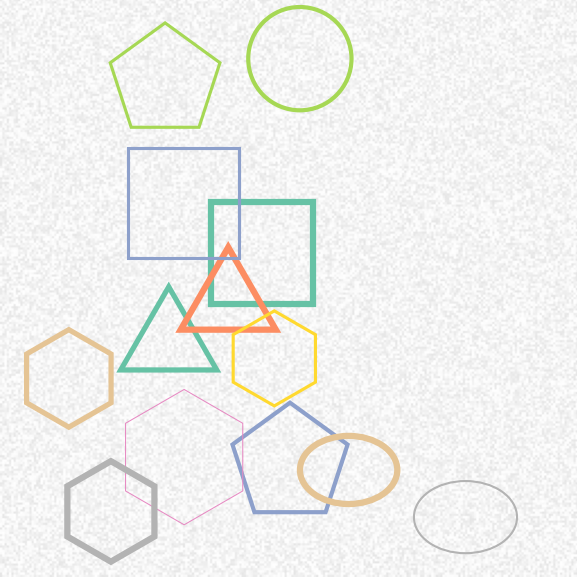[{"shape": "triangle", "thickness": 2.5, "radius": 0.48, "center": [0.292, 0.407]}, {"shape": "square", "thickness": 3, "radius": 0.44, "center": [0.453, 0.561]}, {"shape": "triangle", "thickness": 3, "radius": 0.48, "center": [0.395, 0.476]}, {"shape": "square", "thickness": 1.5, "radius": 0.48, "center": [0.318, 0.648]}, {"shape": "pentagon", "thickness": 2, "radius": 0.52, "center": [0.502, 0.197]}, {"shape": "hexagon", "thickness": 0.5, "radius": 0.59, "center": [0.319, 0.208]}, {"shape": "pentagon", "thickness": 1.5, "radius": 0.5, "center": [0.286, 0.86]}, {"shape": "circle", "thickness": 2, "radius": 0.45, "center": [0.519, 0.898]}, {"shape": "hexagon", "thickness": 1.5, "radius": 0.41, "center": [0.475, 0.379]}, {"shape": "hexagon", "thickness": 2.5, "radius": 0.42, "center": [0.119, 0.344]}, {"shape": "oval", "thickness": 3, "radius": 0.42, "center": [0.604, 0.185]}, {"shape": "oval", "thickness": 1, "radius": 0.45, "center": [0.806, 0.104]}, {"shape": "hexagon", "thickness": 3, "radius": 0.44, "center": [0.192, 0.114]}]